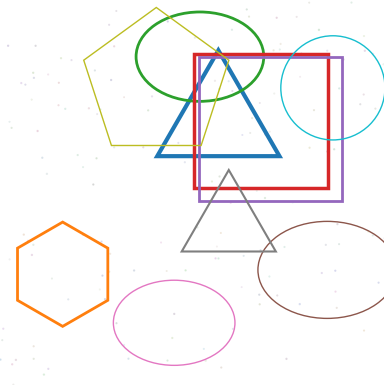[{"shape": "triangle", "thickness": 3, "radius": 0.92, "center": [0.567, 0.686]}, {"shape": "hexagon", "thickness": 2, "radius": 0.68, "center": [0.163, 0.288]}, {"shape": "oval", "thickness": 2, "radius": 0.83, "center": [0.519, 0.853]}, {"shape": "square", "thickness": 2.5, "radius": 0.87, "center": [0.677, 0.686]}, {"shape": "square", "thickness": 2, "radius": 0.93, "center": [0.702, 0.665]}, {"shape": "oval", "thickness": 1, "radius": 0.9, "center": [0.85, 0.299]}, {"shape": "oval", "thickness": 1, "radius": 0.79, "center": [0.452, 0.162]}, {"shape": "triangle", "thickness": 1.5, "radius": 0.71, "center": [0.594, 0.417]}, {"shape": "pentagon", "thickness": 1, "radius": 0.99, "center": [0.406, 0.782]}, {"shape": "circle", "thickness": 1, "radius": 0.68, "center": [0.865, 0.772]}]